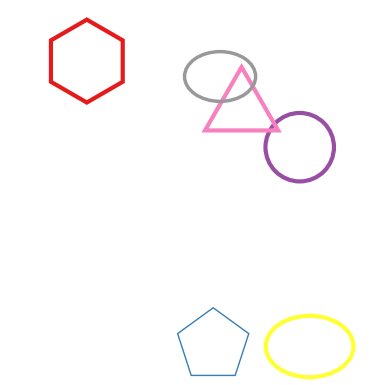[{"shape": "hexagon", "thickness": 3, "radius": 0.54, "center": [0.226, 0.841]}, {"shape": "pentagon", "thickness": 1, "radius": 0.49, "center": [0.554, 0.103]}, {"shape": "circle", "thickness": 3, "radius": 0.44, "center": [0.778, 0.618]}, {"shape": "oval", "thickness": 3, "radius": 0.57, "center": [0.804, 0.1]}, {"shape": "triangle", "thickness": 3, "radius": 0.55, "center": [0.628, 0.716]}, {"shape": "oval", "thickness": 2.5, "radius": 0.46, "center": [0.572, 0.801]}]